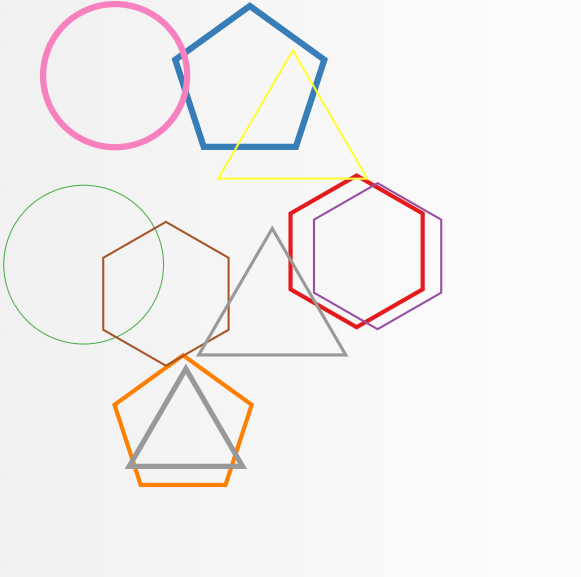[{"shape": "hexagon", "thickness": 2, "radius": 0.66, "center": [0.614, 0.564]}, {"shape": "pentagon", "thickness": 3, "radius": 0.67, "center": [0.43, 0.854]}, {"shape": "circle", "thickness": 0.5, "radius": 0.69, "center": [0.144, 0.541]}, {"shape": "hexagon", "thickness": 1, "radius": 0.63, "center": [0.65, 0.556]}, {"shape": "pentagon", "thickness": 2, "radius": 0.62, "center": [0.315, 0.26]}, {"shape": "triangle", "thickness": 1, "radius": 0.74, "center": [0.504, 0.764]}, {"shape": "hexagon", "thickness": 1, "radius": 0.62, "center": [0.285, 0.49]}, {"shape": "circle", "thickness": 3, "radius": 0.62, "center": [0.198, 0.868]}, {"shape": "triangle", "thickness": 1.5, "radius": 0.73, "center": [0.468, 0.458]}, {"shape": "triangle", "thickness": 2.5, "radius": 0.56, "center": [0.32, 0.248]}]